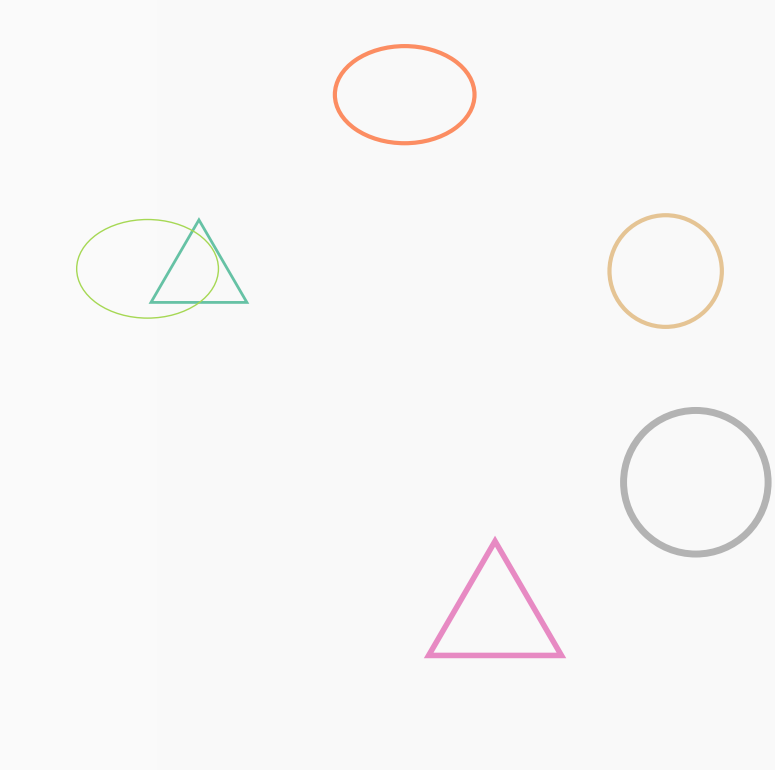[{"shape": "triangle", "thickness": 1, "radius": 0.36, "center": [0.257, 0.643]}, {"shape": "oval", "thickness": 1.5, "radius": 0.45, "center": [0.522, 0.877]}, {"shape": "triangle", "thickness": 2, "radius": 0.49, "center": [0.639, 0.198]}, {"shape": "oval", "thickness": 0.5, "radius": 0.46, "center": [0.19, 0.651]}, {"shape": "circle", "thickness": 1.5, "radius": 0.36, "center": [0.859, 0.648]}, {"shape": "circle", "thickness": 2.5, "radius": 0.47, "center": [0.898, 0.374]}]